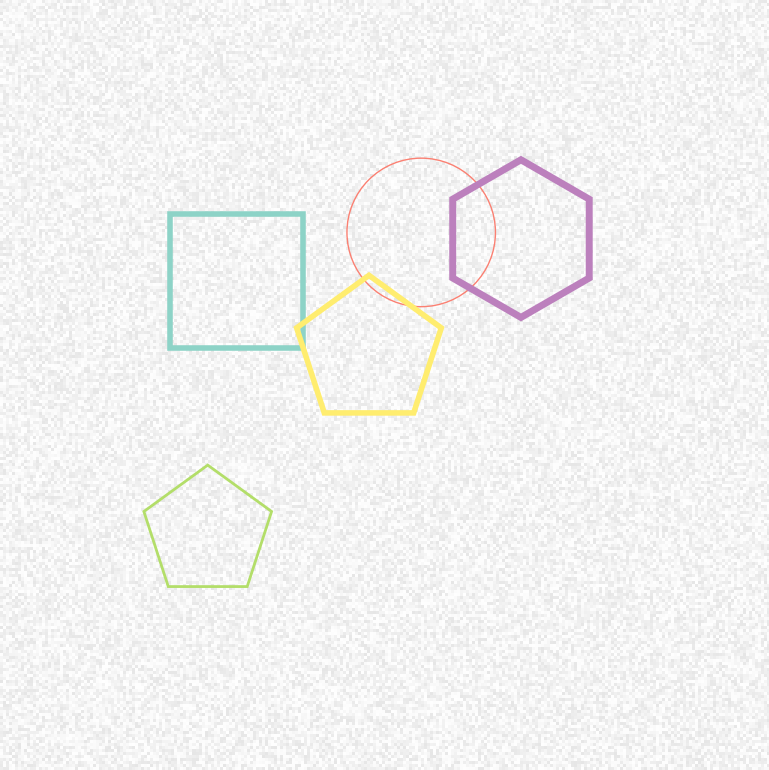[{"shape": "square", "thickness": 2, "radius": 0.43, "center": [0.307, 0.635]}, {"shape": "circle", "thickness": 0.5, "radius": 0.48, "center": [0.547, 0.698]}, {"shape": "pentagon", "thickness": 1, "radius": 0.44, "center": [0.27, 0.309]}, {"shape": "hexagon", "thickness": 2.5, "radius": 0.51, "center": [0.677, 0.69]}, {"shape": "pentagon", "thickness": 2, "radius": 0.49, "center": [0.479, 0.544]}]